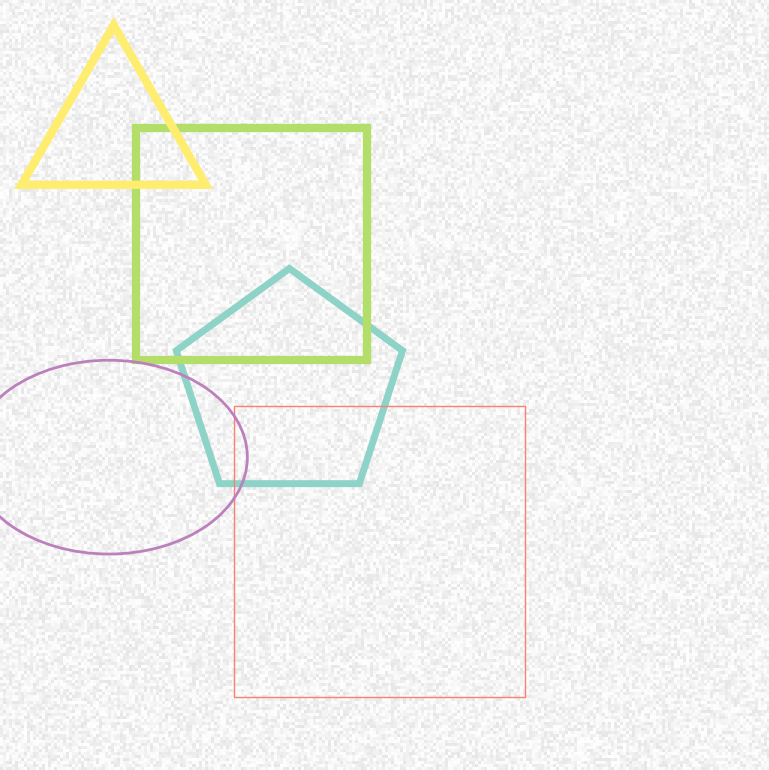[{"shape": "pentagon", "thickness": 2.5, "radius": 0.77, "center": [0.376, 0.497]}, {"shape": "square", "thickness": 0.5, "radius": 0.94, "center": [0.493, 0.284]}, {"shape": "square", "thickness": 3, "radius": 0.75, "center": [0.327, 0.683]}, {"shape": "oval", "thickness": 1, "radius": 0.9, "center": [0.141, 0.406]}, {"shape": "triangle", "thickness": 3, "radius": 0.69, "center": [0.148, 0.829]}]